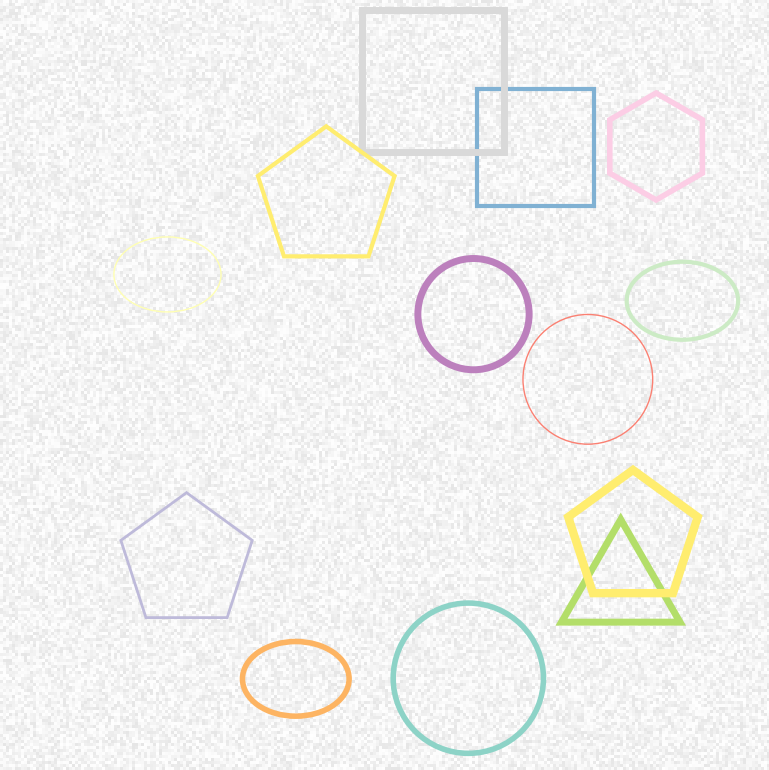[{"shape": "circle", "thickness": 2, "radius": 0.49, "center": [0.608, 0.119]}, {"shape": "oval", "thickness": 0.5, "radius": 0.35, "center": [0.217, 0.644]}, {"shape": "pentagon", "thickness": 1, "radius": 0.45, "center": [0.242, 0.27]}, {"shape": "circle", "thickness": 0.5, "radius": 0.42, "center": [0.763, 0.507]}, {"shape": "square", "thickness": 1.5, "radius": 0.38, "center": [0.695, 0.808]}, {"shape": "oval", "thickness": 2, "radius": 0.35, "center": [0.384, 0.118]}, {"shape": "triangle", "thickness": 2.5, "radius": 0.44, "center": [0.806, 0.236]}, {"shape": "hexagon", "thickness": 2, "radius": 0.35, "center": [0.852, 0.81]}, {"shape": "square", "thickness": 2.5, "radius": 0.46, "center": [0.562, 0.894]}, {"shape": "circle", "thickness": 2.5, "radius": 0.36, "center": [0.615, 0.592]}, {"shape": "oval", "thickness": 1.5, "radius": 0.36, "center": [0.886, 0.609]}, {"shape": "pentagon", "thickness": 3, "radius": 0.44, "center": [0.822, 0.301]}, {"shape": "pentagon", "thickness": 1.5, "radius": 0.47, "center": [0.424, 0.743]}]